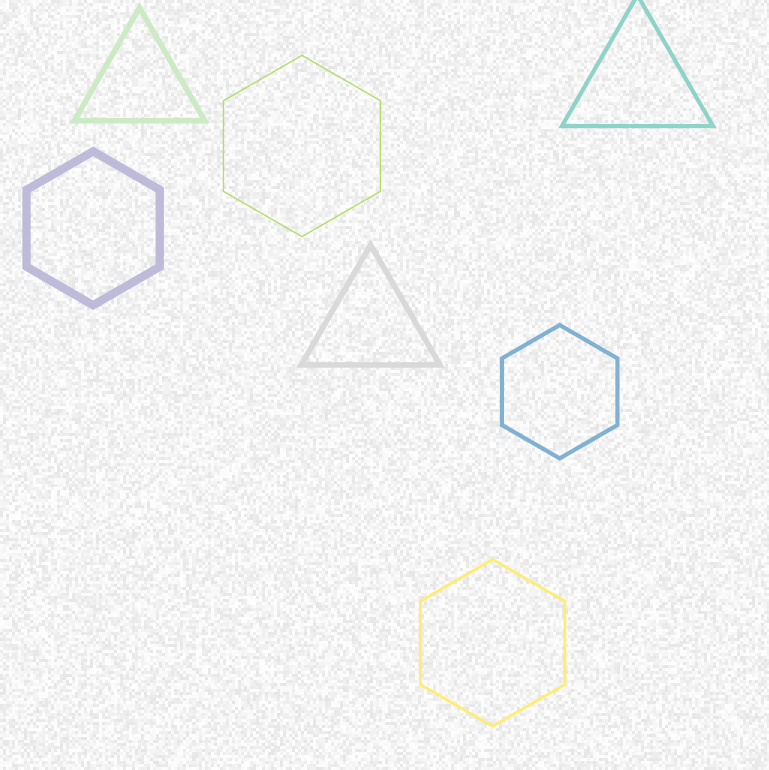[{"shape": "triangle", "thickness": 1.5, "radius": 0.57, "center": [0.828, 0.893]}, {"shape": "hexagon", "thickness": 3, "radius": 0.5, "center": [0.121, 0.704]}, {"shape": "hexagon", "thickness": 1.5, "radius": 0.43, "center": [0.727, 0.491]}, {"shape": "hexagon", "thickness": 0.5, "radius": 0.59, "center": [0.392, 0.81]}, {"shape": "triangle", "thickness": 2, "radius": 0.52, "center": [0.481, 0.578]}, {"shape": "triangle", "thickness": 2, "radius": 0.49, "center": [0.181, 0.892]}, {"shape": "hexagon", "thickness": 1, "radius": 0.54, "center": [0.64, 0.165]}]